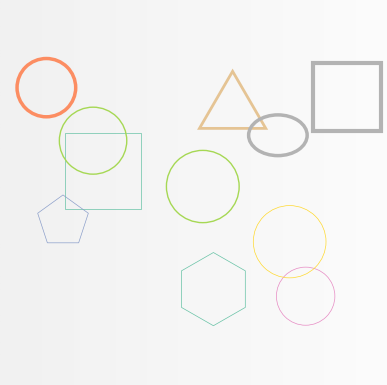[{"shape": "square", "thickness": 0.5, "radius": 0.49, "center": [0.266, 0.555]}, {"shape": "hexagon", "thickness": 0.5, "radius": 0.48, "center": [0.551, 0.249]}, {"shape": "circle", "thickness": 2.5, "radius": 0.38, "center": [0.12, 0.772]}, {"shape": "pentagon", "thickness": 0.5, "radius": 0.34, "center": [0.163, 0.425]}, {"shape": "circle", "thickness": 0.5, "radius": 0.38, "center": [0.789, 0.231]}, {"shape": "circle", "thickness": 1, "radius": 0.47, "center": [0.523, 0.516]}, {"shape": "circle", "thickness": 1, "radius": 0.43, "center": [0.24, 0.635]}, {"shape": "circle", "thickness": 0.5, "radius": 0.47, "center": [0.747, 0.372]}, {"shape": "triangle", "thickness": 2, "radius": 0.49, "center": [0.6, 0.716]}, {"shape": "oval", "thickness": 2.5, "radius": 0.38, "center": [0.717, 0.649]}, {"shape": "square", "thickness": 3, "radius": 0.44, "center": [0.896, 0.748]}]